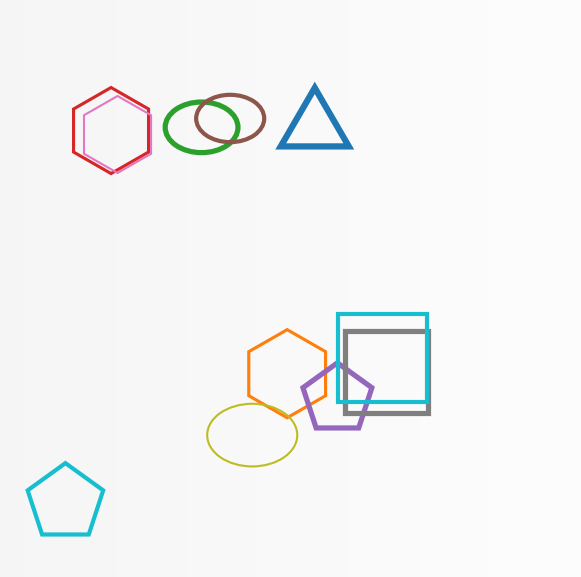[{"shape": "triangle", "thickness": 3, "radius": 0.34, "center": [0.542, 0.779]}, {"shape": "hexagon", "thickness": 1.5, "radius": 0.38, "center": [0.494, 0.352]}, {"shape": "oval", "thickness": 2.5, "radius": 0.31, "center": [0.347, 0.779]}, {"shape": "hexagon", "thickness": 1.5, "radius": 0.37, "center": [0.191, 0.773]}, {"shape": "pentagon", "thickness": 2.5, "radius": 0.31, "center": [0.581, 0.309]}, {"shape": "oval", "thickness": 2, "radius": 0.29, "center": [0.396, 0.794]}, {"shape": "hexagon", "thickness": 1, "radius": 0.33, "center": [0.202, 0.766]}, {"shape": "square", "thickness": 2.5, "radius": 0.36, "center": [0.664, 0.355]}, {"shape": "oval", "thickness": 1, "radius": 0.39, "center": [0.434, 0.246]}, {"shape": "square", "thickness": 2, "radius": 0.38, "center": [0.657, 0.379]}, {"shape": "pentagon", "thickness": 2, "radius": 0.34, "center": [0.113, 0.129]}]